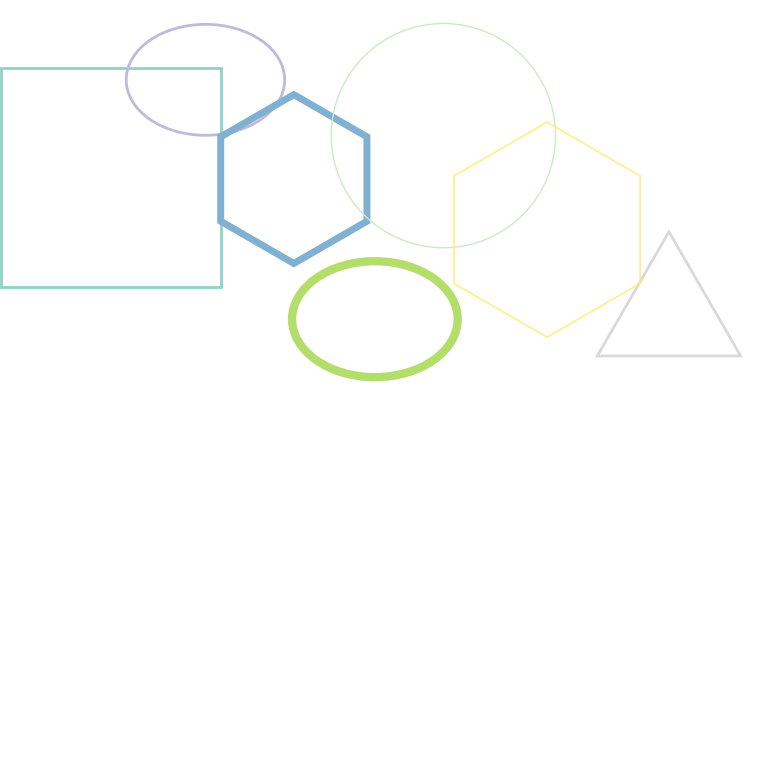[{"shape": "square", "thickness": 1, "radius": 0.71, "center": [0.144, 0.769]}, {"shape": "oval", "thickness": 1, "radius": 0.51, "center": [0.267, 0.896]}, {"shape": "hexagon", "thickness": 2.5, "radius": 0.55, "center": [0.382, 0.767]}, {"shape": "oval", "thickness": 3, "radius": 0.54, "center": [0.487, 0.585]}, {"shape": "triangle", "thickness": 1, "radius": 0.54, "center": [0.869, 0.591]}, {"shape": "circle", "thickness": 0.5, "radius": 0.73, "center": [0.576, 0.824]}, {"shape": "hexagon", "thickness": 0.5, "radius": 0.7, "center": [0.71, 0.702]}]